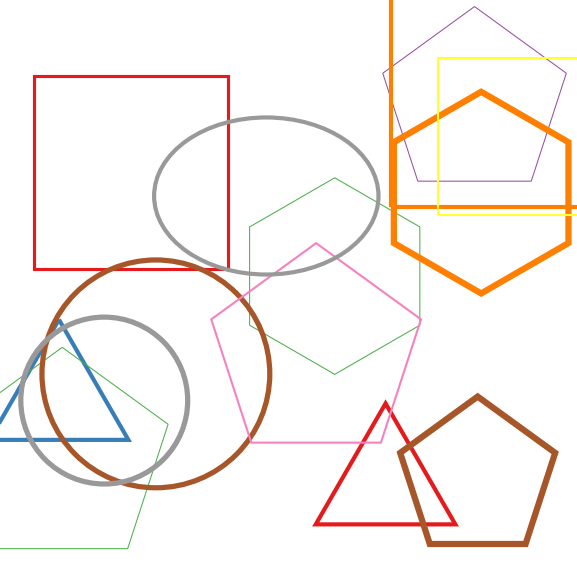[{"shape": "square", "thickness": 1.5, "radius": 0.84, "center": [0.227, 0.701]}, {"shape": "triangle", "thickness": 2, "radius": 0.7, "center": [0.668, 0.161]}, {"shape": "triangle", "thickness": 2, "radius": 0.69, "center": [0.102, 0.307]}, {"shape": "pentagon", "thickness": 0.5, "radius": 0.96, "center": [0.108, 0.205]}, {"shape": "hexagon", "thickness": 0.5, "radius": 0.85, "center": [0.58, 0.521]}, {"shape": "pentagon", "thickness": 0.5, "radius": 0.84, "center": [0.822, 0.821]}, {"shape": "square", "thickness": 2, "radius": 0.91, "center": [0.859, 0.823]}, {"shape": "hexagon", "thickness": 3, "radius": 0.87, "center": [0.833, 0.666]}, {"shape": "square", "thickness": 1, "radius": 0.68, "center": [0.894, 0.763]}, {"shape": "circle", "thickness": 2.5, "radius": 0.99, "center": [0.27, 0.352]}, {"shape": "pentagon", "thickness": 3, "radius": 0.71, "center": [0.827, 0.171]}, {"shape": "pentagon", "thickness": 1, "radius": 0.95, "center": [0.547, 0.387]}, {"shape": "oval", "thickness": 2, "radius": 0.97, "center": [0.461, 0.66]}, {"shape": "circle", "thickness": 2.5, "radius": 0.72, "center": [0.181, 0.306]}]